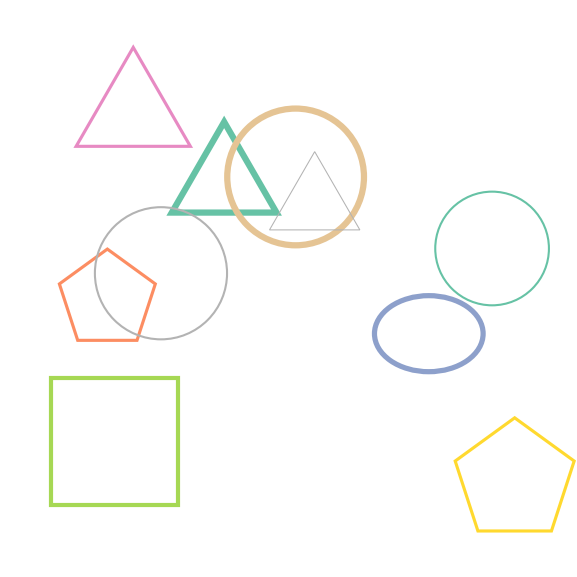[{"shape": "triangle", "thickness": 3, "radius": 0.52, "center": [0.388, 0.683]}, {"shape": "circle", "thickness": 1, "radius": 0.49, "center": [0.852, 0.569]}, {"shape": "pentagon", "thickness": 1.5, "radius": 0.44, "center": [0.186, 0.48]}, {"shape": "oval", "thickness": 2.5, "radius": 0.47, "center": [0.743, 0.421]}, {"shape": "triangle", "thickness": 1.5, "radius": 0.57, "center": [0.231, 0.803]}, {"shape": "square", "thickness": 2, "radius": 0.55, "center": [0.198, 0.235]}, {"shape": "pentagon", "thickness": 1.5, "radius": 0.54, "center": [0.891, 0.167]}, {"shape": "circle", "thickness": 3, "radius": 0.59, "center": [0.512, 0.693]}, {"shape": "circle", "thickness": 1, "radius": 0.57, "center": [0.279, 0.526]}, {"shape": "triangle", "thickness": 0.5, "radius": 0.45, "center": [0.545, 0.646]}]